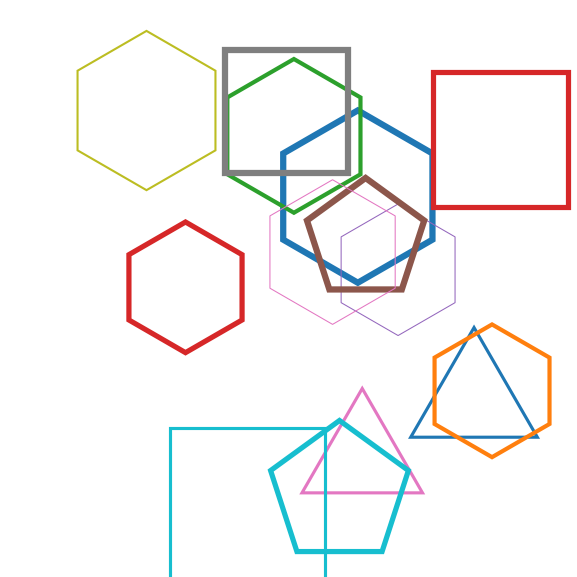[{"shape": "hexagon", "thickness": 3, "radius": 0.75, "center": [0.62, 0.659]}, {"shape": "triangle", "thickness": 1.5, "radius": 0.63, "center": [0.821, 0.305]}, {"shape": "hexagon", "thickness": 2, "radius": 0.57, "center": [0.852, 0.322]}, {"shape": "hexagon", "thickness": 2, "radius": 0.67, "center": [0.509, 0.764]}, {"shape": "square", "thickness": 2.5, "radius": 0.59, "center": [0.867, 0.757]}, {"shape": "hexagon", "thickness": 2.5, "radius": 0.57, "center": [0.321, 0.502]}, {"shape": "hexagon", "thickness": 0.5, "radius": 0.57, "center": [0.689, 0.532]}, {"shape": "pentagon", "thickness": 3, "radius": 0.53, "center": [0.633, 0.584]}, {"shape": "triangle", "thickness": 1.5, "radius": 0.6, "center": [0.627, 0.206]}, {"shape": "hexagon", "thickness": 0.5, "radius": 0.63, "center": [0.576, 0.563]}, {"shape": "square", "thickness": 3, "radius": 0.53, "center": [0.496, 0.806]}, {"shape": "hexagon", "thickness": 1, "radius": 0.69, "center": [0.254, 0.808]}, {"shape": "pentagon", "thickness": 2.5, "radius": 0.63, "center": [0.588, 0.146]}, {"shape": "square", "thickness": 1.5, "radius": 0.67, "center": [0.428, 0.124]}]